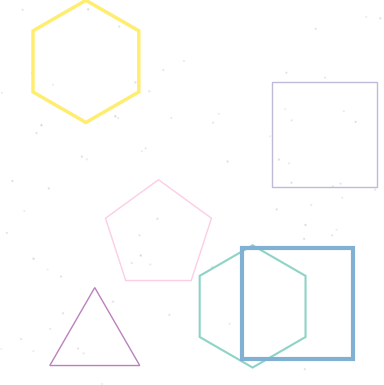[{"shape": "hexagon", "thickness": 1.5, "radius": 0.79, "center": [0.656, 0.204]}, {"shape": "square", "thickness": 1, "radius": 0.68, "center": [0.844, 0.65]}, {"shape": "square", "thickness": 3, "radius": 0.72, "center": [0.772, 0.211]}, {"shape": "pentagon", "thickness": 1, "radius": 0.72, "center": [0.412, 0.388]}, {"shape": "triangle", "thickness": 1, "radius": 0.67, "center": [0.246, 0.118]}, {"shape": "hexagon", "thickness": 2.5, "radius": 0.79, "center": [0.223, 0.841]}]